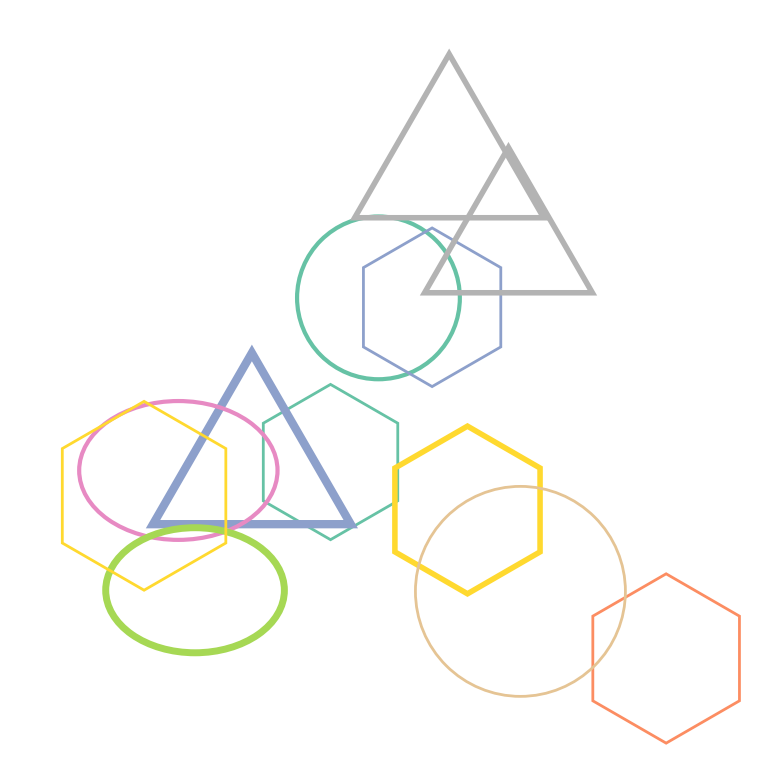[{"shape": "hexagon", "thickness": 1, "radius": 0.5, "center": [0.429, 0.4]}, {"shape": "circle", "thickness": 1.5, "radius": 0.53, "center": [0.492, 0.613]}, {"shape": "hexagon", "thickness": 1, "radius": 0.55, "center": [0.865, 0.145]}, {"shape": "triangle", "thickness": 3, "radius": 0.74, "center": [0.327, 0.393]}, {"shape": "hexagon", "thickness": 1, "radius": 0.51, "center": [0.561, 0.601]}, {"shape": "oval", "thickness": 1.5, "radius": 0.64, "center": [0.232, 0.389]}, {"shape": "oval", "thickness": 2.5, "radius": 0.58, "center": [0.253, 0.233]}, {"shape": "hexagon", "thickness": 1, "radius": 0.61, "center": [0.187, 0.356]}, {"shape": "hexagon", "thickness": 2, "radius": 0.54, "center": [0.607, 0.338]}, {"shape": "circle", "thickness": 1, "radius": 0.68, "center": [0.676, 0.232]}, {"shape": "triangle", "thickness": 2, "radius": 0.71, "center": [0.583, 0.788]}, {"shape": "triangle", "thickness": 2, "radius": 0.63, "center": [0.66, 0.683]}]